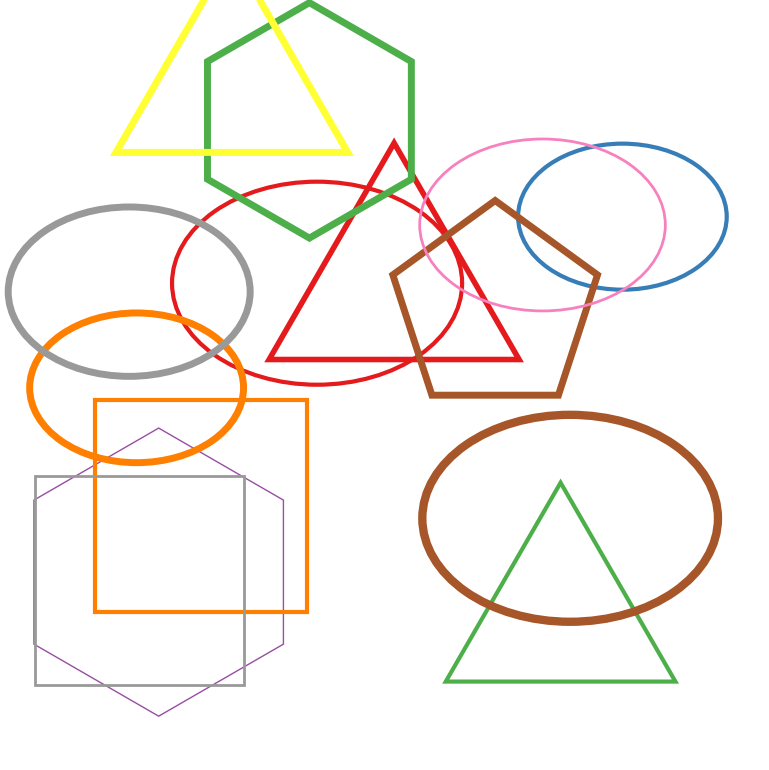[{"shape": "triangle", "thickness": 2, "radius": 0.94, "center": [0.512, 0.627]}, {"shape": "oval", "thickness": 1.5, "radius": 0.94, "center": [0.412, 0.632]}, {"shape": "oval", "thickness": 1.5, "radius": 0.68, "center": [0.808, 0.719]}, {"shape": "hexagon", "thickness": 2.5, "radius": 0.76, "center": [0.402, 0.844]}, {"shape": "triangle", "thickness": 1.5, "radius": 0.86, "center": [0.728, 0.201]}, {"shape": "hexagon", "thickness": 0.5, "radius": 0.94, "center": [0.206, 0.257]}, {"shape": "oval", "thickness": 2.5, "radius": 0.69, "center": [0.177, 0.496]}, {"shape": "square", "thickness": 1.5, "radius": 0.69, "center": [0.261, 0.343]}, {"shape": "triangle", "thickness": 2.5, "radius": 0.87, "center": [0.301, 0.889]}, {"shape": "oval", "thickness": 3, "radius": 0.96, "center": [0.74, 0.327]}, {"shape": "pentagon", "thickness": 2.5, "radius": 0.7, "center": [0.643, 0.6]}, {"shape": "oval", "thickness": 1, "radius": 0.8, "center": [0.705, 0.708]}, {"shape": "square", "thickness": 1, "radius": 0.68, "center": [0.181, 0.246]}, {"shape": "oval", "thickness": 2.5, "radius": 0.79, "center": [0.168, 0.621]}]